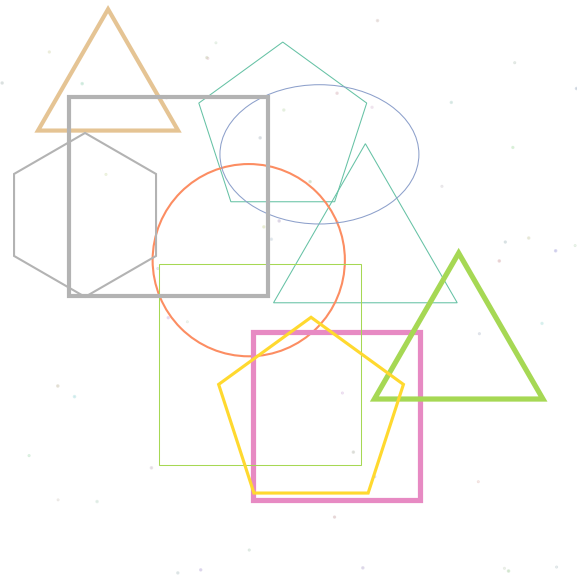[{"shape": "triangle", "thickness": 0.5, "radius": 0.92, "center": [0.633, 0.567]}, {"shape": "pentagon", "thickness": 0.5, "radius": 0.76, "center": [0.49, 0.773]}, {"shape": "circle", "thickness": 1, "radius": 0.83, "center": [0.431, 0.549]}, {"shape": "oval", "thickness": 0.5, "radius": 0.86, "center": [0.553, 0.732]}, {"shape": "square", "thickness": 2.5, "radius": 0.73, "center": [0.583, 0.279]}, {"shape": "square", "thickness": 0.5, "radius": 0.87, "center": [0.451, 0.368]}, {"shape": "triangle", "thickness": 2.5, "radius": 0.84, "center": [0.794, 0.392]}, {"shape": "pentagon", "thickness": 1.5, "radius": 0.84, "center": [0.539, 0.281]}, {"shape": "triangle", "thickness": 2, "radius": 0.7, "center": [0.187, 0.843]}, {"shape": "hexagon", "thickness": 1, "radius": 0.71, "center": [0.147, 0.627]}, {"shape": "square", "thickness": 2, "radius": 0.86, "center": [0.292, 0.659]}]